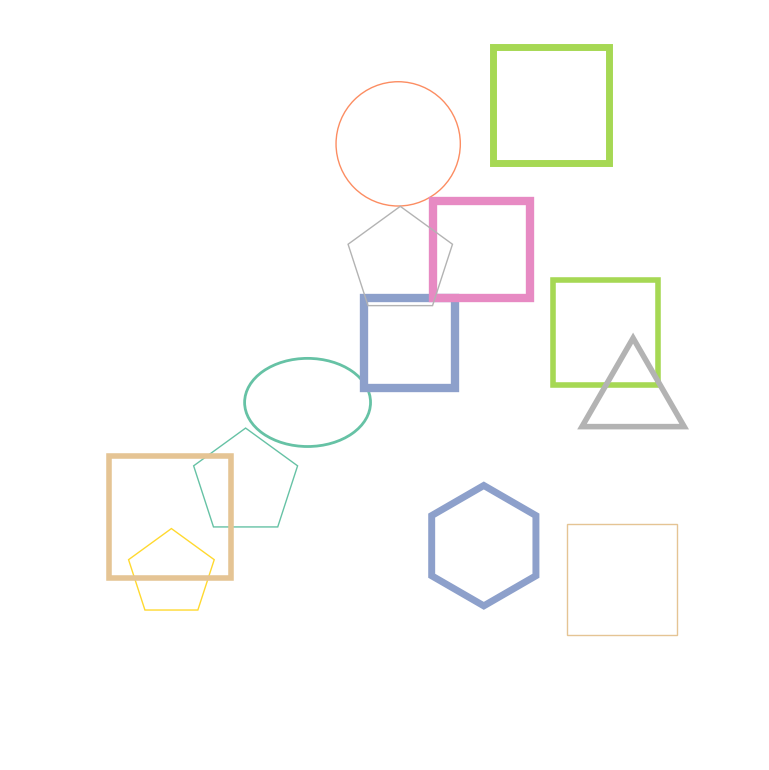[{"shape": "oval", "thickness": 1, "radius": 0.41, "center": [0.399, 0.477]}, {"shape": "pentagon", "thickness": 0.5, "radius": 0.35, "center": [0.319, 0.373]}, {"shape": "circle", "thickness": 0.5, "radius": 0.4, "center": [0.517, 0.813]}, {"shape": "hexagon", "thickness": 2.5, "radius": 0.39, "center": [0.628, 0.291]}, {"shape": "square", "thickness": 3, "radius": 0.29, "center": [0.532, 0.554]}, {"shape": "square", "thickness": 3, "radius": 0.32, "center": [0.626, 0.676]}, {"shape": "square", "thickness": 2, "radius": 0.34, "center": [0.786, 0.568]}, {"shape": "square", "thickness": 2.5, "radius": 0.37, "center": [0.716, 0.864]}, {"shape": "pentagon", "thickness": 0.5, "radius": 0.29, "center": [0.223, 0.255]}, {"shape": "square", "thickness": 2, "radius": 0.4, "center": [0.221, 0.329]}, {"shape": "square", "thickness": 0.5, "radius": 0.36, "center": [0.808, 0.248]}, {"shape": "triangle", "thickness": 2, "radius": 0.38, "center": [0.822, 0.484]}, {"shape": "pentagon", "thickness": 0.5, "radius": 0.36, "center": [0.52, 0.661]}]